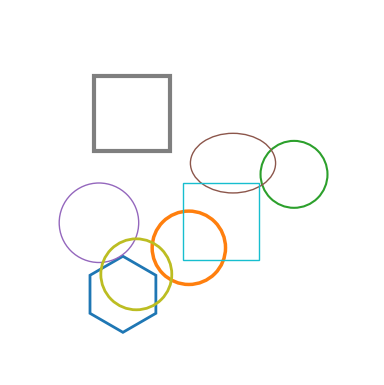[{"shape": "hexagon", "thickness": 2, "radius": 0.49, "center": [0.319, 0.236]}, {"shape": "circle", "thickness": 2.5, "radius": 0.48, "center": [0.49, 0.356]}, {"shape": "circle", "thickness": 1.5, "radius": 0.43, "center": [0.764, 0.547]}, {"shape": "circle", "thickness": 1, "radius": 0.52, "center": [0.257, 0.421]}, {"shape": "oval", "thickness": 1, "radius": 0.55, "center": [0.605, 0.576]}, {"shape": "square", "thickness": 3, "radius": 0.49, "center": [0.344, 0.705]}, {"shape": "circle", "thickness": 2, "radius": 0.46, "center": [0.354, 0.288]}, {"shape": "square", "thickness": 1, "radius": 0.5, "center": [0.574, 0.425]}]